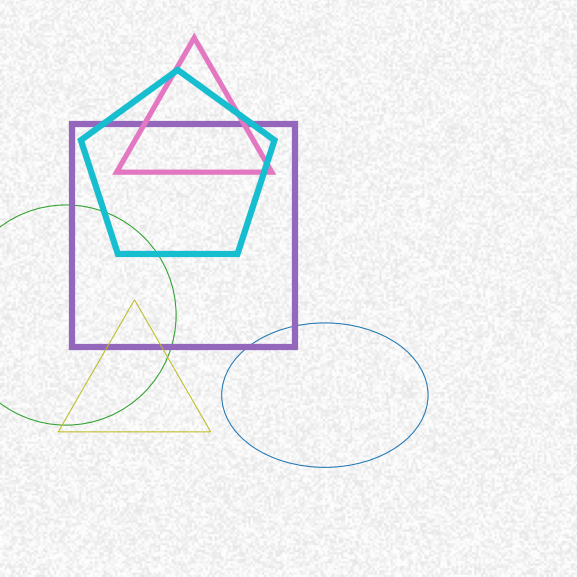[{"shape": "oval", "thickness": 0.5, "radius": 0.89, "center": [0.563, 0.315]}, {"shape": "circle", "thickness": 0.5, "radius": 0.95, "center": [0.114, 0.454]}, {"shape": "square", "thickness": 3, "radius": 0.97, "center": [0.317, 0.592]}, {"shape": "triangle", "thickness": 2.5, "radius": 0.78, "center": [0.336, 0.779]}, {"shape": "triangle", "thickness": 0.5, "radius": 0.76, "center": [0.233, 0.328]}, {"shape": "pentagon", "thickness": 3, "radius": 0.88, "center": [0.308, 0.702]}]